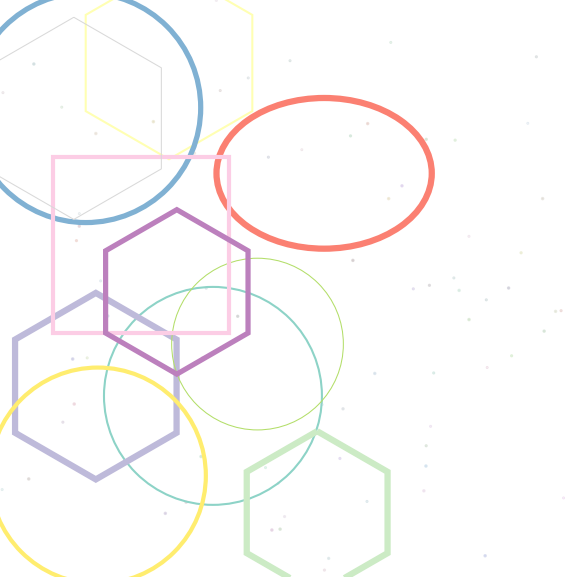[{"shape": "circle", "thickness": 1, "radius": 0.94, "center": [0.369, 0.314]}, {"shape": "hexagon", "thickness": 1, "radius": 0.83, "center": [0.293, 0.89]}, {"shape": "hexagon", "thickness": 3, "radius": 0.81, "center": [0.166, 0.33]}, {"shape": "oval", "thickness": 3, "radius": 0.93, "center": [0.561, 0.699]}, {"shape": "circle", "thickness": 2.5, "radius": 0.99, "center": [0.149, 0.813]}, {"shape": "circle", "thickness": 0.5, "radius": 0.74, "center": [0.446, 0.403]}, {"shape": "square", "thickness": 2, "radius": 0.76, "center": [0.244, 0.575]}, {"shape": "hexagon", "thickness": 0.5, "radius": 0.88, "center": [0.128, 0.794]}, {"shape": "hexagon", "thickness": 2.5, "radius": 0.71, "center": [0.306, 0.494]}, {"shape": "hexagon", "thickness": 3, "radius": 0.7, "center": [0.549, 0.112]}, {"shape": "circle", "thickness": 2, "radius": 0.94, "center": [0.169, 0.176]}]